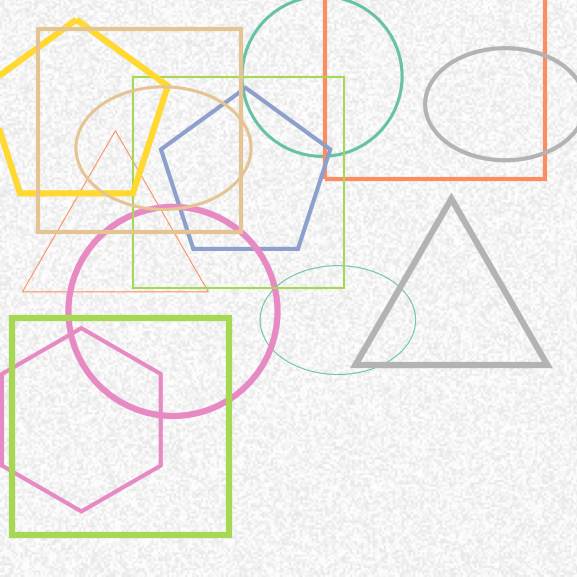[{"shape": "circle", "thickness": 1.5, "radius": 0.69, "center": [0.558, 0.867]}, {"shape": "oval", "thickness": 0.5, "radius": 0.67, "center": [0.585, 0.445]}, {"shape": "square", "thickness": 2, "radius": 0.95, "center": [0.754, 0.879]}, {"shape": "triangle", "thickness": 0.5, "radius": 0.93, "center": [0.2, 0.587]}, {"shape": "pentagon", "thickness": 2, "radius": 0.77, "center": [0.425, 0.693]}, {"shape": "circle", "thickness": 3, "radius": 0.91, "center": [0.299, 0.46]}, {"shape": "hexagon", "thickness": 2, "radius": 0.79, "center": [0.141, 0.272]}, {"shape": "square", "thickness": 3, "radius": 0.94, "center": [0.208, 0.261]}, {"shape": "square", "thickness": 1, "radius": 0.91, "center": [0.413, 0.683]}, {"shape": "pentagon", "thickness": 3, "radius": 0.83, "center": [0.132, 0.799]}, {"shape": "oval", "thickness": 1.5, "radius": 0.76, "center": [0.283, 0.743]}, {"shape": "square", "thickness": 2, "radius": 0.88, "center": [0.242, 0.773]}, {"shape": "oval", "thickness": 2, "radius": 0.69, "center": [0.875, 0.819]}, {"shape": "triangle", "thickness": 3, "radius": 0.96, "center": [0.782, 0.463]}]